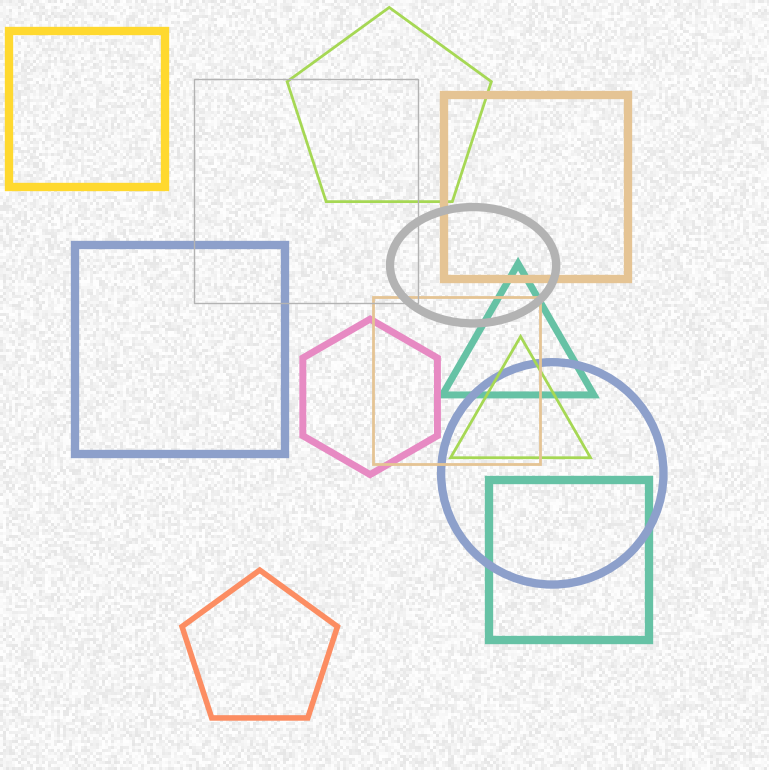[{"shape": "square", "thickness": 3, "radius": 0.52, "center": [0.739, 0.273]}, {"shape": "triangle", "thickness": 2.5, "radius": 0.57, "center": [0.673, 0.544]}, {"shape": "pentagon", "thickness": 2, "radius": 0.53, "center": [0.337, 0.153]}, {"shape": "circle", "thickness": 3, "radius": 0.72, "center": [0.717, 0.385]}, {"shape": "square", "thickness": 3, "radius": 0.68, "center": [0.234, 0.546]}, {"shape": "hexagon", "thickness": 2.5, "radius": 0.5, "center": [0.481, 0.485]}, {"shape": "pentagon", "thickness": 1, "radius": 0.7, "center": [0.505, 0.851]}, {"shape": "triangle", "thickness": 1, "radius": 0.52, "center": [0.676, 0.458]}, {"shape": "square", "thickness": 3, "radius": 0.51, "center": [0.113, 0.859]}, {"shape": "square", "thickness": 3, "radius": 0.6, "center": [0.696, 0.757]}, {"shape": "square", "thickness": 1, "radius": 0.54, "center": [0.593, 0.505]}, {"shape": "oval", "thickness": 3, "radius": 0.54, "center": [0.614, 0.656]}, {"shape": "square", "thickness": 0.5, "radius": 0.73, "center": [0.397, 0.752]}]